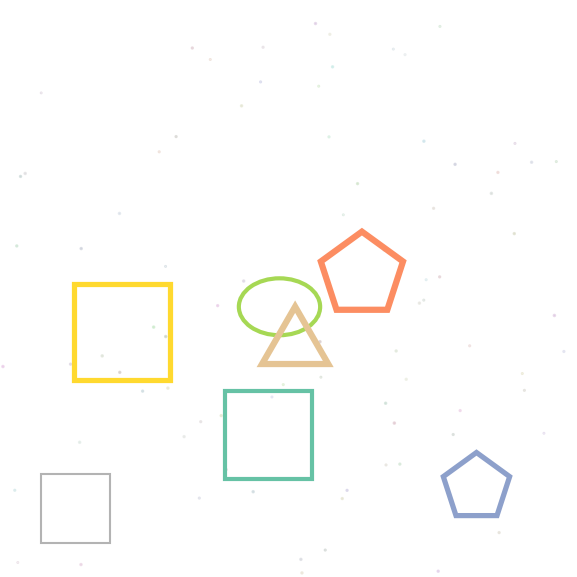[{"shape": "square", "thickness": 2, "radius": 0.38, "center": [0.465, 0.245]}, {"shape": "pentagon", "thickness": 3, "radius": 0.37, "center": [0.627, 0.523]}, {"shape": "pentagon", "thickness": 2.5, "radius": 0.3, "center": [0.825, 0.155]}, {"shape": "oval", "thickness": 2, "radius": 0.35, "center": [0.484, 0.468]}, {"shape": "square", "thickness": 2.5, "radius": 0.42, "center": [0.211, 0.424]}, {"shape": "triangle", "thickness": 3, "radius": 0.33, "center": [0.511, 0.402]}, {"shape": "square", "thickness": 1, "radius": 0.3, "center": [0.13, 0.119]}]